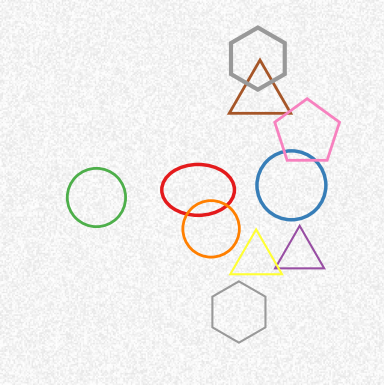[{"shape": "oval", "thickness": 2.5, "radius": 0.47, "center": [0.515, 0.507]}, {"shape": "circle", "thickness": 2.5, "radius": 0.45, "center": [0.757, 0.519]}, {"shape": "circle", "thickness": 2, "radius": 0.38, "center": [0.25, 0.487]}, {"shape": "triangle", "thickness": 1.5, "radius": 0.37, "center": [0.778, 0.34]}, {"shape": "circle", "thickness": 2, "radius": 0.37, "center": [0.548, 0.406]}, {"shape": "triangle", "thickness": 1.5, "radius": 0.39, "center": [0.665, 0.326]}, {"shape": "triangle", "thickness": 2, "radius": 0.46, "center": [0.675, 0.752]}, {"shape": "pentagon", "thickness": 2, "radius": 0.44, "center": [0.798, 0.655]}, {"shape": "hexagon", "thickness": 3, "radius": 0.4, "center": [0.67, 0.848]}, {"shape": "hexagon", "thickness": 1.5, "radius": 0.4, "center": [0.621, 0.19]}]